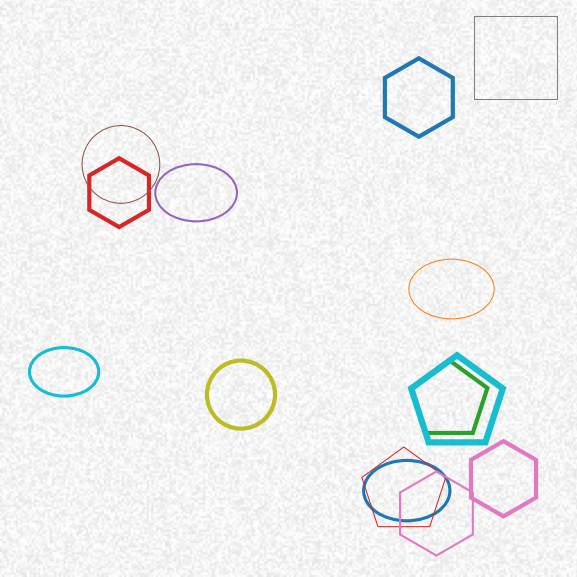[{"shape": "hexagon", "thickness": 2, "radius": 0.34, "center": [0.725, 0.83]}, {"shape": "oval", "thickness": 1.5, "radius": 0.37, "center": [0.704, 0.15]}, {"shape": "oval", "thickness": 0.5, "radius": 0.37, "center": [0.782, 0.499]}, {"shape": "pentagon", "thickness": 2, "radius": 0.35, "center": [0.778, 0.306]}, {"shape": "pentagon", "thickness": 0.5, "radius": 0.38, "center": [0.699, 0.149]}, {"shape": "hexagon", "thickness": 2, "radius": 0.3, "center": [0.206, 0.666]}, {"shape": "oval", "thickness": 1, "radius": 0.35, "center": [0.34, 0.665]}, {"shape": "circle", "thickness": 0.5, "radius": 0.34, "center": [0.209, 0.714]}, {"shape": "hexagon", "thickness": 1, "radius": 0.36, "center": [0.756, 0.11]}, {"shape": "hexagon", "thickness": 2, "radius": 0.33, "center": [0.872, 0.17]}, {"shape": "square", "thickness": 0.5, "radius": 0.36, "center": [0.893, 0.899]}, {"shape": "circle", "thickness": 2, "radius": 0.29, "center": [0.417, 0.316]}, {"shape": "oval", "thickness": 1.5, "radius": 0.3, "center": [0.111, 0.355]}, {"shape": "pentagon", "thickness": 3, "radius": 0.42, "center": [0.791, 0.301]}]